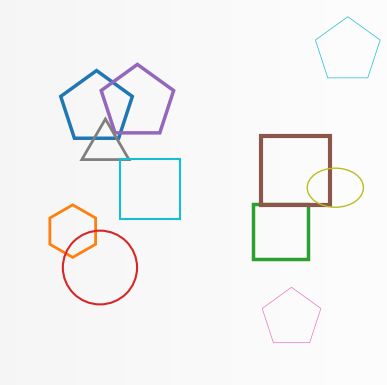[{"shape": "pentagon", "thickness": 2.5, "radius": 0.49, "center": [0.249, 0.72]}, {"shape": "hexagon", "thickness": 2, "radius": 0.34, "center": [0.188, 0.4]}, {"shape": "square", "thickness": 2.5, "radius": 0.36, "center": [0.725, 0.4]}, {"shape": "circle", "thickness": 1.5, "radius": 0.48, "center": [0.258, 0.305]}, {"shape": "pentagon", "thickness": 2.5, "radius": 0.49, "center": [0.355, 0.734]}, {"shape": "square", "thickness": 3, "radius": 0.45, "center": [0.763, 0.557]}, {"shape": "pentagon", "thickness": 0.5, "radius": 0.4, "center": [0.752, 0.174]}, {"shape": "triangle", "thickness": 2, "radius": 0.35, "center": [0.272, 0.621]}, {"shape": "oval", "thickness": 1, "radius": 0.36, "center": [0.865, 0.512]}, {"shape": "square", "thickness": 1.5, "radius": 0.39, "center": [0.387, 0.509]}, {"shape": "pentagon", "thickness": 0.5, "radius": 0.44, "center": [0.898, 0.869]}]